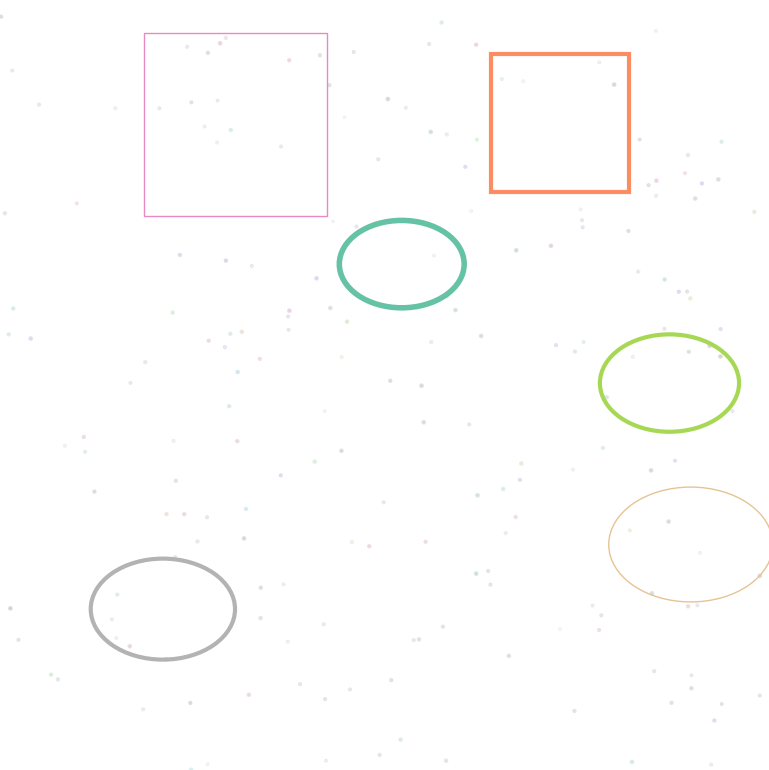[{"shape": "oval", "thickness": 2, "radius": 0.41, "center": [0.522, 0.657]}, {"shape": "square", "thickness": 1.5, "radius": 0.45, "center": [0.727, 0.84]}, {"shape": "square", "thickness": 0.5, "radius": 0.59, "center": [0.306, 0.839]}, {"shape": "oval", "thickness": 1.5, "radius": 0.45, "center": [0.869, 0.503]}, {"shape": "oval", "thickness": 0.5, "radius": 0.53, "center": [0.897, 0.293]}, {"shape": "oval", "thickness": 1.5, "radius": 0.47, "center": [0.212, 0.209]}]